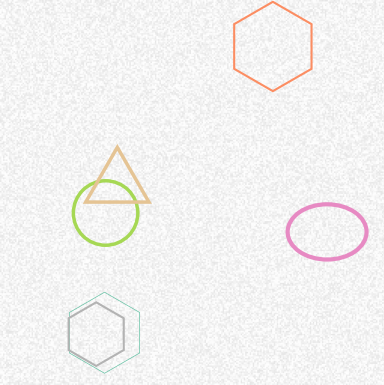[{"shape": "hexagon", "thickness": 0.5, "radius": 0.53, "center": [0.272, 0.136]}, {"shape": "hexagon", "thickness": 1.5, "radius": 0.58, "center": [0.709, 0.879]}, {"shape": "oval", "thickness": 3, "radius": 0.51, "center": [0.85, 0.398]}, {"shape": "circle", "thickness": 2.5, "radius": 0.42, "center": [0.274, 0.447]}, {"shape": "triangle", "thickness": 2.5, "radius": 0.47, "center": [0.305, 0.523]}, {"shape": "hexagon", "thickness": 1.5, "radius": 0.41, "center": [0.25, 0.132]}]